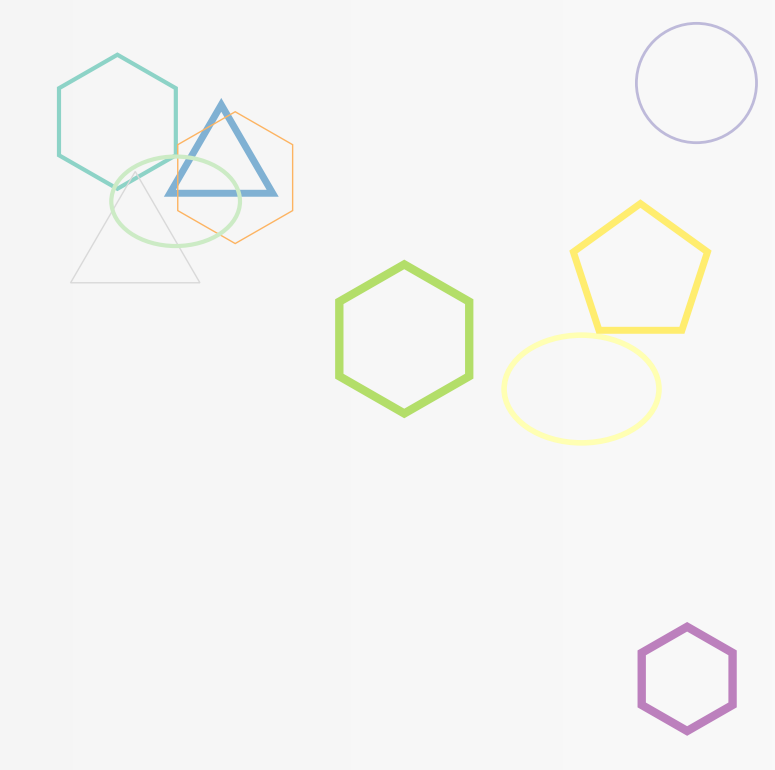[{"shape": "hexagon", "thickness": 1.5, "radius": 0.44, "center": [0.151, 0.842]}, {"shape": "oval", "thickness": 2, "radius": 0.5, "center": [0.75, 0.495]}, {"shape": "circle", "thickness": 1, "radius": 0.39, "center": [0.899, 0.892]}, {"shape": "triangle", "thickness": 2.5, "radius": 0.38, "center": [0.286, 0.787]}, {"shape": "hexagon", "thickness": 0.5, "radius": 0.43, "center": [0.303, 0.769]}, {"shape": "hexagon", "thickness": 3, "radius": 0.48, "center": [0.522, 0.56]}, {"shape": "triangle", "thickness": 0.5, "radius": 0.48, "center": [0.175, 0.681]}, {"shape": "hexagon", "thickness": 3, "radius": 0.34, "center": [0.887, 0.118]}, {"shape": "oval", "thickness": 1.5, "radius": 0.42, "center": [0.227, 0.739]}, {"shape": "pentagon", "thickness": 2.5, "radius": 0.45, "center": [0.826, 0.645]}]